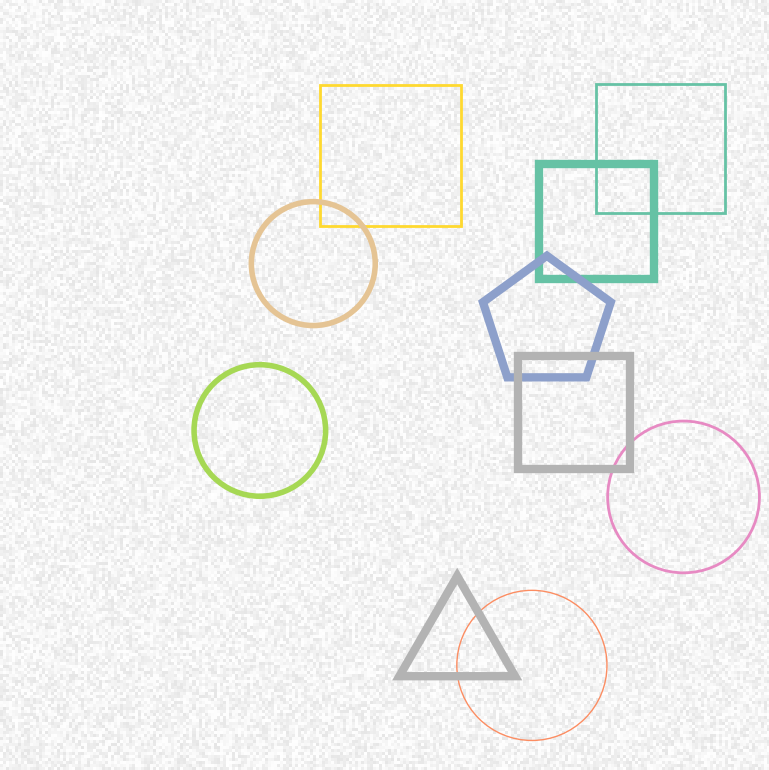[{"shape": "square", "thickness": 3, "radius": 0.37, "center": [0.774, 0.712]}, {"shape": "square", "thickness": 1, "radius": 0.42, "center": [0.858, 0.807]}, {"shape": "circle", "thickness": 0.5, "radius": 0.49, "center": [0.691, 0.136]}, {"shape": "pentagon", "thickness": 3, "radius": 0.44, "center": [0.71, 0.581]}, {"shape": "circle", "thickness": 1, "radius": 0.49, "center": [0.888, 0.355]}, {"shape": "circle", "thickness": 2, "radius": 0.43, "center": [0.337, 0.441]}, {"shape": "square", "thickness": 1, "radius": 0.46, "center": [0.507, 0.798]}, {"shape": "circle", "thickness": 2, "radius": 0.4, "center": [0.407, 0.658]}, {"shape": "triangle", "thickness": 3, "radius": 0.43, "center": [0.594, 0.165]}, {"shape": "square", "thickness": 3, "radius": 0.37, "center": [0.746, 0.465]}]